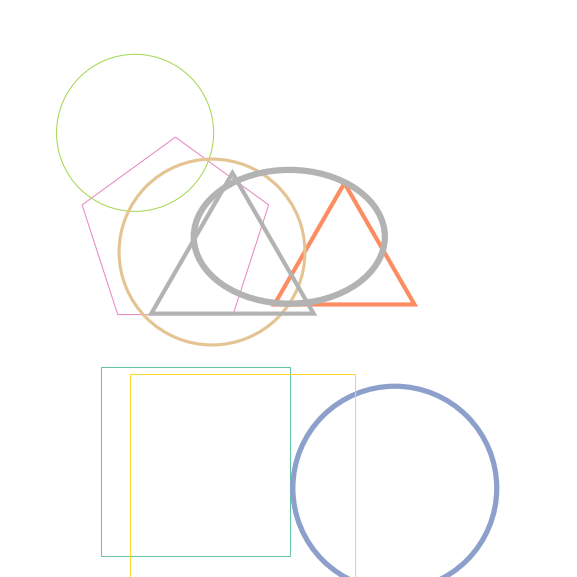[{"shape": "square", "thickness": 0.5, "radius": 0.82, "center": [0.338, 0.2]}, {"shape": "triangle", "thickness": 2, "radius": 0.7, "center": [0.596, 0.542]}, {"shape": "circle", "thickness": 2.5, "radius": 0.88, "center": [0.684, 0.154]}, {"shape": "pentagon", "thickness": 0.5, "radius": 0.85, "center": [0.304, 0.592]}, {"shape": "circle", "thickness": 0.5, "radius": 0.68, "center": [0.234, 0.769]}, {"shape": "square", "thickness": 0.5, "radius": 0.97, "center": [0.42, 0.156]}, {"shape": "circle", "thickness": 1.5, "radius": 0.8, "center": [0.367, 0.563]}, {"shape": "oval", "thickness": 3, "radius": 0.83, "center": [0.501, 0.589]}, {"shape": "triangle", "thickness": 2, "radius": 0.81, "center": [0.403, 0.537]}]